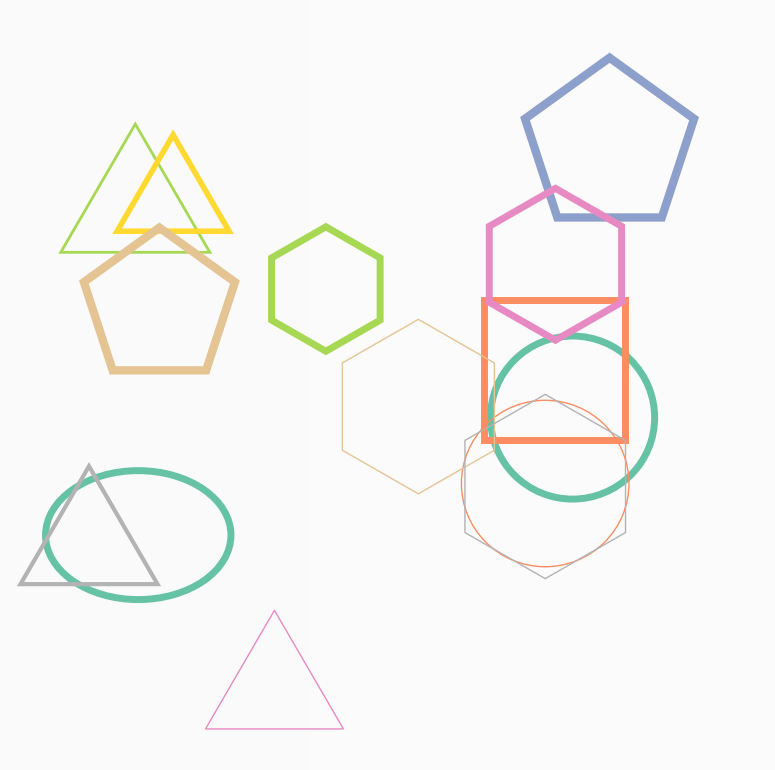[{"shape": "oval", "thickness": 2.5, "radius": 0.6, "center": [0.178, 0.305]}, {"shape": "circle", "thickness": 2.5, "radius": 0.53, "center": [0.739, 0.458]}, {"shape": "circle", "thickness": 0.5, "radius": 0.54, "center": [0.703, 0.372]}, {"shape": "square", "thickness": 2.5, "radius": 0.46, "center": [0.716, 0.52]}, {"shape": "pentagon", "thickness": 3, "radius": 0.57, "center": [0.787, 0.81]}, {"shape": "triangle", "thickness": 0.5, "radius": 0.51, "center": [0.354, 0.105]}, {"shape": "hexagon", "thickness": 2.5, "radius": 0.49, "center": [0.717, 0.657]}, {"shape": "hexagon", "thickness": 2.5, "radius": 0.4, "center": [0.42, 0.625]}, {"shape": "triangle", "thickness": 1, "radius": 0.56, "center": [0.175, 0.728]}, {"shape": "triangle", "thickness": 2, "radius": 0.42, "center": [0.223, 0.741]}, {"shape": "pentagon", "thickness": 3, "radius": 0.51, "center": [0.206, 0.602]}, {"shape": "hexagon", "thickness": 0.5, "radius": 0.57, "center": [0.54, 0.472]}, {"shape": "hexagon", "thickness": 0.5, "radius": 0.6, "center": [0.704, 0.368]}, {"shape": "triangle", "thickness": 1.5, "radius": 0.51, "center": [0.115, 0.292]}]